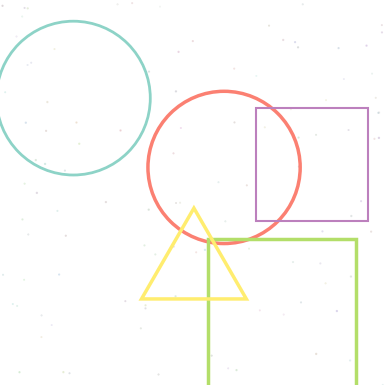[{"shape": "circle", "thickness": 2, "radius": 1.0, "center": [0.191, 0.745]}, {"shape": "circle", "thickness": 2.5, "radius": 0.99, "center": [0.582, 0.565]}, {"shape": "square", "thickness": 2.5, "radius": 0.97, "center": [0.733, 0.185]}, {"shape": "square", "thickness": 1.5, "radius": 0.73, "center": [0.81, 0.573]}, {"shape": "triangle", "thickness": 2.5, "radius": 0.79, "center": [0.504, 0.302]}]